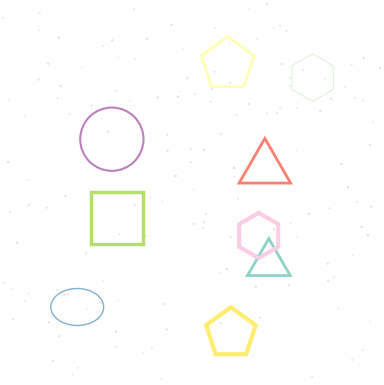[{"shape": "triangle", "thickness": 2, "radius": 0.32, "center": [0.698, 0.316]}, {"shape": "pentagon", "thickness": 2, "radius": 0.36, "center": [0.591, 0.833]}, {"shape": "triangle", "thickness": 2, "radius": 0.39, "center": [0.688, 0.563]}, {"shape": "oval", "thickness": 1, "radius": 0.34, "center": [0.201, 0.203]}, {"shape": "square", "thickness": 2.5, "radius": 0.34, "center": [0.305, 0.434]}, {"shape": "hexagon", "thickness": 3, "radius": 0.29, "center": [0.672, 0.388]}, {"shape": "circle", "thickness": 1.5, "radius": 0.41, "center": [0.291, 0.638]}, {"shape": "hexagon", "thickness": 0.5, "radius": 0.31, "center": [0.812, 0.798]}, {"shape": "pentagon", "thickness": 3, "radius": 0.34, "center": [0.6, 0.135]}]